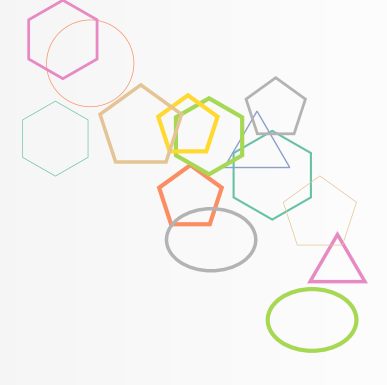[{"shape": "hexagon", "thickness": 0.5, "radius": 0.49, "center": [0.143, 0.64]}, {"shape": "hexagon", "thickness": 1.5, "radius": 0.58, "center": [0.703, 0.545]}, {"shape": "pentagon", "thickness": 3, "radius": 0.42, "center": [0.491, 0.486]}, {"shape": "circle", "thickness": 0.5, "radius": 0.56, "center": [0.233, 0.835]}, {"shape": "triangle", "thickness": 1, "radius": 0.49, "center": [0.663, 0.614]}, {"shape": "hexagon", "thickness": 2, "radius": 0.51, "center": [0.162, 0.898]}, {"shape": "triangle", "thickness": 2.5, "radius": 0.41, "center": [0.871, 0.309]}, {"shape": "hexagon", "thickness": 3, "radius": 0.49, "center": [0.539, 0.646]}, {"shape": "oval", "thickness": 3, "radius": 0.57, "center": [0.805, 0.169]}, {"shape": "pentagon", "thickness": 3, "radius": 0.4, "center": [0.485, 0.672]}, {"shape": "pentagon", "thickness": 0.5, "radius": 0.5, "center": [0.826, 0.444]}, {"shape": "pentagon", "thickness": 2.5, "radius": 0.55, "center": [0.363, 0.669]}, {"shape": "pentagon", "thickness": 2, "radius": 0.4, "center": [0.712, 0.718]}, {"shape": "oval", "thickness": 2.5, "radius": 0.58, "center": [0.545, 0.377]}]